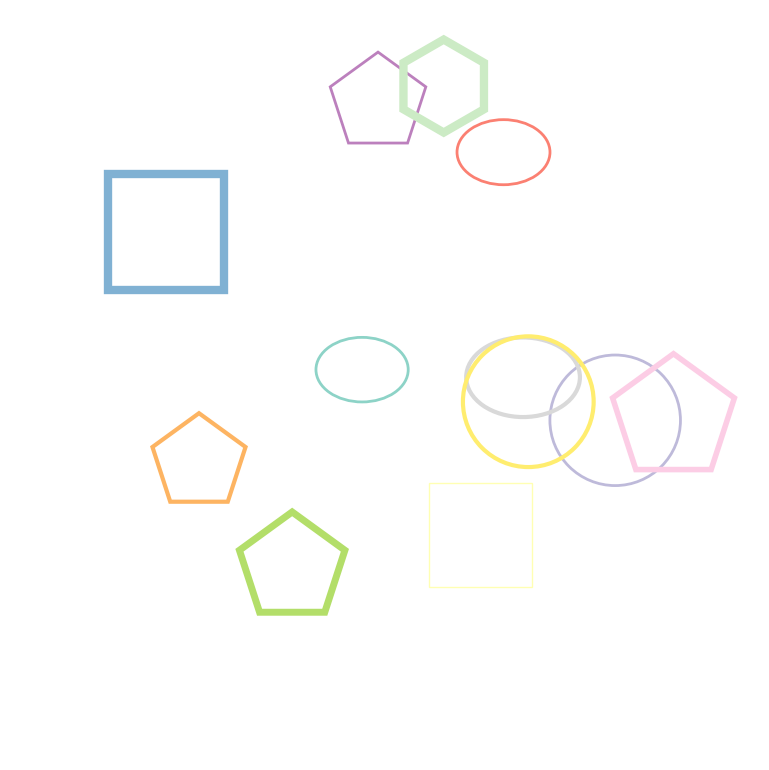[{"shape": "oval", "thickness": 1, "radius": 0.3, "center": [0.47, 0.52]}, {"shape": "square", "thickness": 0.5, "radius": 0.34, "center": [0.624, 0.306]}, {"shape": "circle", "thickness": 1, "radius": 0.42, "center": [0.799, 0.454]}, {"shape": "oval", "thickness": 1, "radius": 0.3, "center": [0.654, 0.802]}, {"shape": "square", "thickness": 3, "radius": 0.38, "center": [0.215, 0.699]}, {"shape": "pentagon", "thickness": 1.5, "radius": 0.32, "center": [0.258, 0.4]}, {"shape": "pentagon", "thickness": 2.5, "radius": 0.36, "center": [0.379, 0.263]}, {"shape": "pentagon", "thickness": 2, "radius": 0.42, "center": [0.875, 0.457]}, {"shape": "oval", "thickness": 1.5, "radius": 0.37, "center": [0.679, 0.51]}, {"shape": "pentagon", "thickness": 1, "radius": 0.33, "center": [0.491, 0.867]}, {"shape": "hexagon", "thickness": 3, "radius": 0.3, "center": [0.576, 0.888]}, {"shape": "circle", "thickness": 1.5, "radius": 0.42, "center": [0.686, 0.478]}]